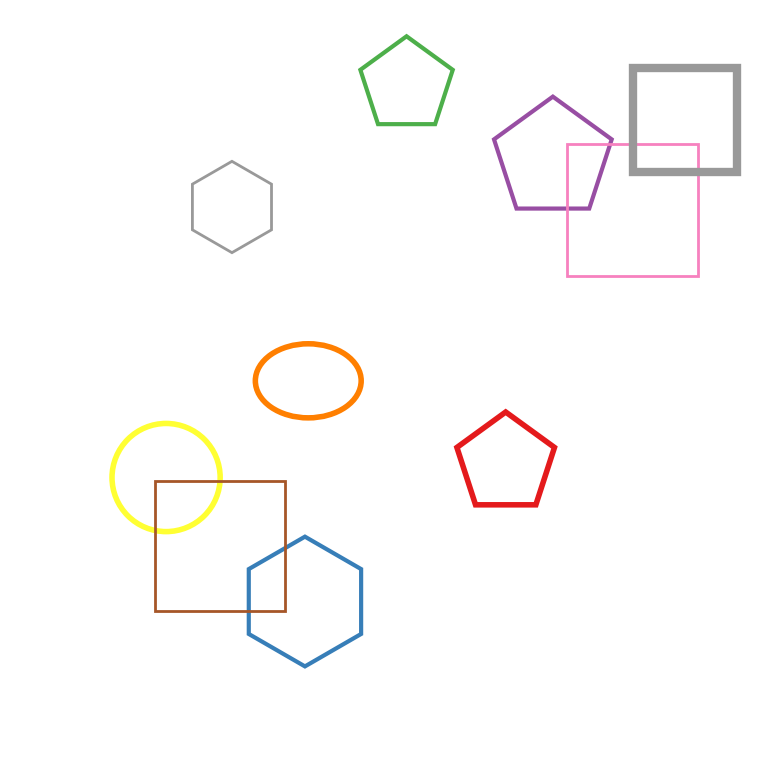[{"shape": "pentagon", "thickness": 2, "radius": 0.33, "center": [0.657, 0.398]}, {"shape": "hexagon", "thickness": 1.5, "radius": 0.42, "center": [0.396, 0.219]}, {"shape": "pentagon", "thickness": 1.5, "radius": 0.32, "center": [0.528, 0.89]}, {"shape": "pentagon", "thickness": 1.5, "radius": 0.4, "center": [0.718, 0.794]}, {"shape": "oval", "thickness": 2, "radius": 0.34, "center": [0.4, 0.505]}, {"shape": "circle", "thickness": 2, "radius": 0.35, "center": [0.216, 0.38]}, {"shape": "square", "thickness": 1, "radius": 0.42, "center": [0.285, 0.291]}, {"shape": "square", "thickness": 1, "radius": 0.43, "center": [0.822, 0.727]}, {"shape": "square", "thickness": 3, "radius": 0.34, "center": [0.89, 0.844]}, {"shape": "hexagon", "thickness": 1, "radius": 0.3, "center": [0.301, 0.731]}]